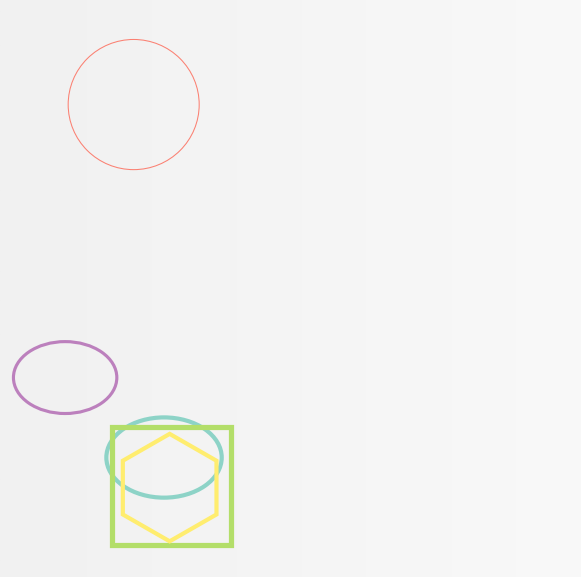[{"shape": "oval", "thickness": 2, "radius": 0.5, "center": [0.282, 0.207]}, {"shape": "circle", "thickness": 0.5, "radius": 0.56, "center": [0.23, 0.818]}, {"shape": "square", "thickness": 2.5, "radius": 0.51, "center": [0.295, 0.157]}, {"shape": "oval", "thickness": 1.5, "radius": 0.44, "center": [0.112, 0.345]}, {"shape": "hexagon", "thickness": 2, "radius": 0.47, "center": [0.292, 0.155]}]